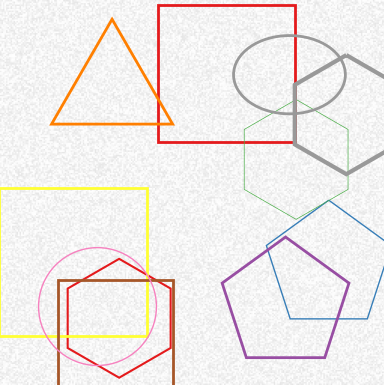[{"shape": "hexagon", "thickness": 1.5, "radius": 0.77, "center": [0.31, 0.173]}, {"shape": "square", "thickness": 2, "radius": 0.89, "center": [0.587, 0.809]}, {"shape": "pentagon", "thickness": 1, "radius": 0.85, "center": [0.854, 0.31]}, {"shape": "hexagon", "thickness": 0.5, "radius": 0.78, "center": [0.769, 0.586]}, {"shape": "pentagon", "thickness": 2, "radius": 0.87, "center": [0.742, 0.211]}, {"shape": "triangle", "thickness": 2, "radius": 0.91, "center": [0.291, 0.768]}, {"shape": "square", "thickness": 2, "radius": 0.96, "center": [0.19, 0.321]}, {"shape": "square", "thickness": 2, "radius": 0.75, "center": [0.3, 0.123]}, {"shape": "circle", "thickness": 1, "radius": 0.77, "center": [0.253, 0.204]}, {"shape": "oval", "thickness": 2, "radius": 0.73, "center": [0.752, 0.806]}, {"shape": "hexagon", "thickness": 3, "radius": 0.77, "center": [0.9, 0.702]}]